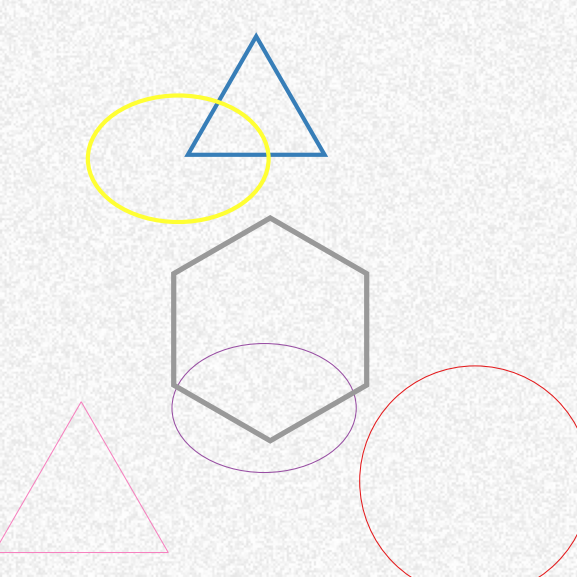[{"shape": "circle", "thickness": 0.5, "radius": 1.0, "center": [0.823, 0.166]}, {"shape": "triangle", "thickness": 2, "radius": 0.68, "center": [0.444, 0.799]}, {"shape": "oval", "thickness": 0.5, "radius": 0.8, "center": [0.457, 0.293]}, {"shape": "oval", "thickness": 2, "radius": 0.78, "center": [0.309, 0.724]}, {"shape": "triangle", "thickness": 0.5, "radius": 0.87, "center": [0.141, 0.129]}, {"shape": "hexagon", "thickness": 2.5, "radius": 0.96, "center": [0.468, 0.429]}]